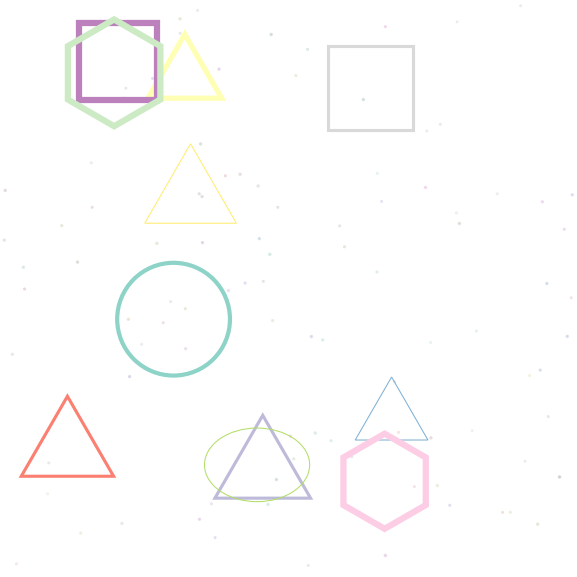[{"shape": "circle", "thickness": 2, "radius": 0.49, "center": [0.301, 0.446]}, {"shape": "triangle", "thickness": 2.5, "radius": 0.37, "center": [0.32, 0.866]}, {"shape": "triangle", "thickness": 1.5, "radius": 0.48, "center": [0.455, 0.184]}, {"shape": "triangle", "thickness": 1.5, "radius": 0.46, "center": [0.117, 0.221]}, {"shape": "triangle", "thickness": 0.5, "radius": 0.36, "center": [0.678, 0.274]}, {"shape": "oval", "thickness": 0.5, "radius": 0.46, "center": [0.445, 0.194]}, {"shape": "hexagon", "thickness": 3, "radius": 0.41, "center": [0.666, 0.166]}, {"shape": "square", "thickness": 1.5, "radius": 0.37, "center": [0.642, 0.846]}, {"shape": "square", "thickness": 3, "radius": 0.33, "center": [0.205, 0.893]}, {"shape": "hexagon", "thickness": 3, "radius": 0.46, "center": [0.198, 0.873]}, {"shape": "triangle", "thickness": 0.5, "radius": 0.46, "center": [0.33, 0.658]}]